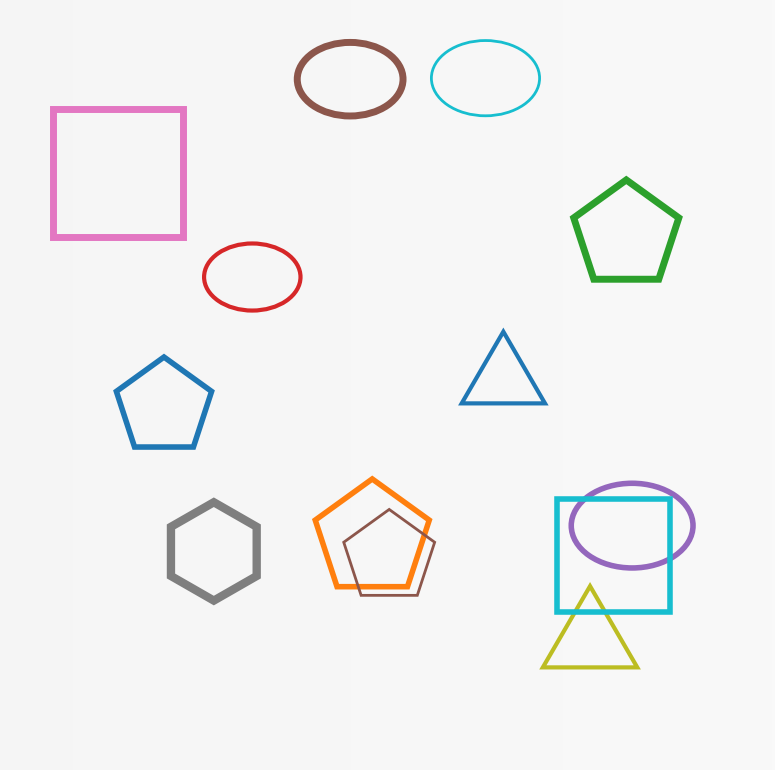[{"shape": "triangle", "thickness": 1.5, "radius": 0.31, "center": [0.649, 0.507]}, {"shape": "pentagon", "thickness": 2, "radius": 0.32, "center": [0.212, 0.472]}, {"shape": "pentagon", "thickness": 2, "radius": 0.39, "center": [0.48, 0.301]}, {"shape": "pentagon", "thickness": 2.5, "radius": 0.36, "center": [0.808, 0.695]}, {"shape": "oval", "thickness": 1.5, "radius": 0.31, "center": [0.326, 0.64]}, {"shape": "oval", "thickness": 2, "radius": 0.39, "center": [0.816, 0.317]}, {"shape": "oval", "thickness": 2.5, "radius": 0.34, "center": [0.452, 0.897]}, {"shape": "pentagon", "thickness": 1, "radius": 0.31, "center": [0.502, 0.277]}, {"shape": "square", "thickness": 2.5, "radius": 0.42, "center": [0.152, 0.775]}, {"shape": "hexagon", "thickness": 3, "radius": 0.32, "center": [0.276, 0.284]}, {"shape": "triangle", "thickness": 1.5, "radius": 0.35, "center": [0.761, 0.168]}, {"shape": "oval", "thickness": 1, "radius": 0.35, "center": [0.626, 0.898]}, {"shape": "square", "thickness": 2, "radius": 0.36, "center": [0.792, 0.279]}]